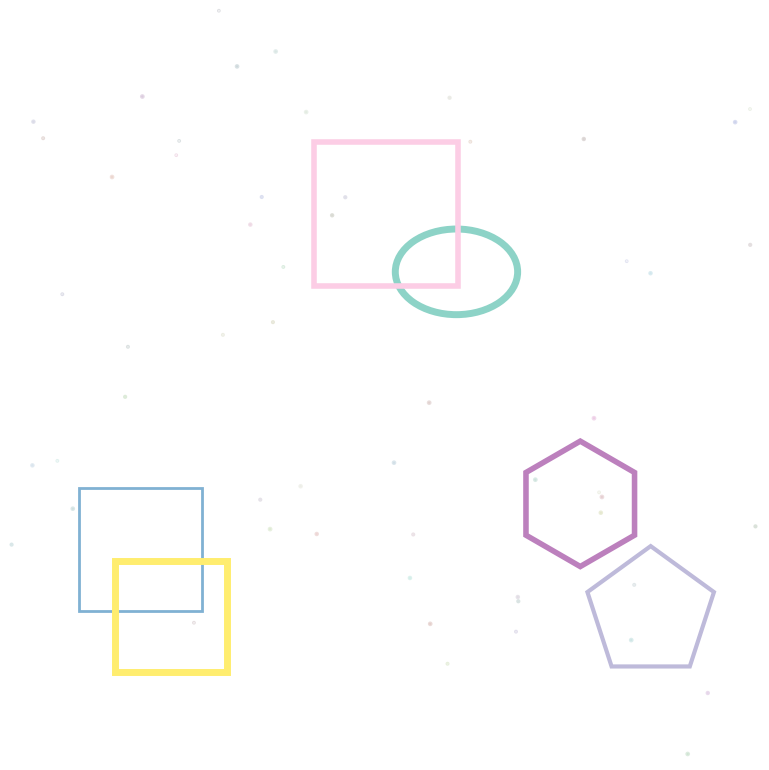[{"shape": "oval", "thickness": 2.5, "radius": 0.4, "center": [0.593, 0.647]}, {"shape": "pentagon", "thickness": 1.5, "radius": 0.43, "center": [0.845, 0.204]}, {"shape": "square", "thickness": 1, "radius": 0.4, "center": [0.183, 0.286]}, {"shape": "square", "thickness": 2, "radius": 0.47, "center": [0.501, 0.722]}, {"shape": "hexagon", "thickness": 2, "radius": 0.41, "center": [0.754, 0.346]}, {"shape": "square", "thickness": 2.5, "radius": 0.36, "center": [0.222, 0.2]}]